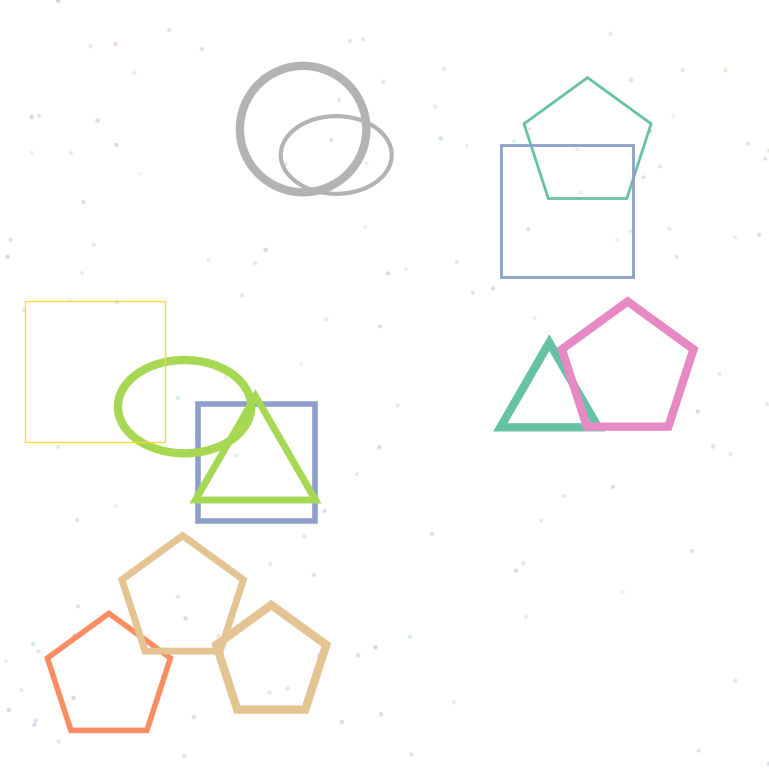[{"shape": "pentagon", "thickness": 1, "radius": 0.43, "center": [0.763, 0.812]}, {"shape": "triangle", "thickness": 3, "radius": 0.37, "center": [0.713, 0.482]}, {"shape": "pentagon", "thickness": 2, "radius": 0.42, "center": [0.141, 0.119]}, {"shape": "square", "thickness": 2, "radius": 0.38, "center": [0.333, 0.399]}, {"shape": "square", "thickness": 1, "radius": 0.43, "center": [0.736, 0.726]}, {"shape": "pentagon", "thickness": 3, "radius": 0.45, "center": [0.815, 0.519]}, {"shape": "triangle", "thickness": 2.5, "radius": 0.45, "center": [0.332, 0.396]}, {"shape": "oval", "thickness": 3, "radius": 0.43, "center": [0.24, 0.472]}, {"shape": "square", "thickness": 0.5, "radius": 0.46, "center": [0.123, 0.518]}, {"shape": "pentagon", "thickness": 3, "radius": 0.38, "center": [0.352, 0.139]}, {"shape": "pentagon", "thickness": 2.5, "radius": 0.41, "center": [0.237, 0.221]}, {"shape": "oval", "thickness": 1.5, "radius": 0.36, "center": [0.437, 0.799]}, {"shape": "circle", "thickness": 3, "radius": 0.41, "center": [0.394, 0.832]}]